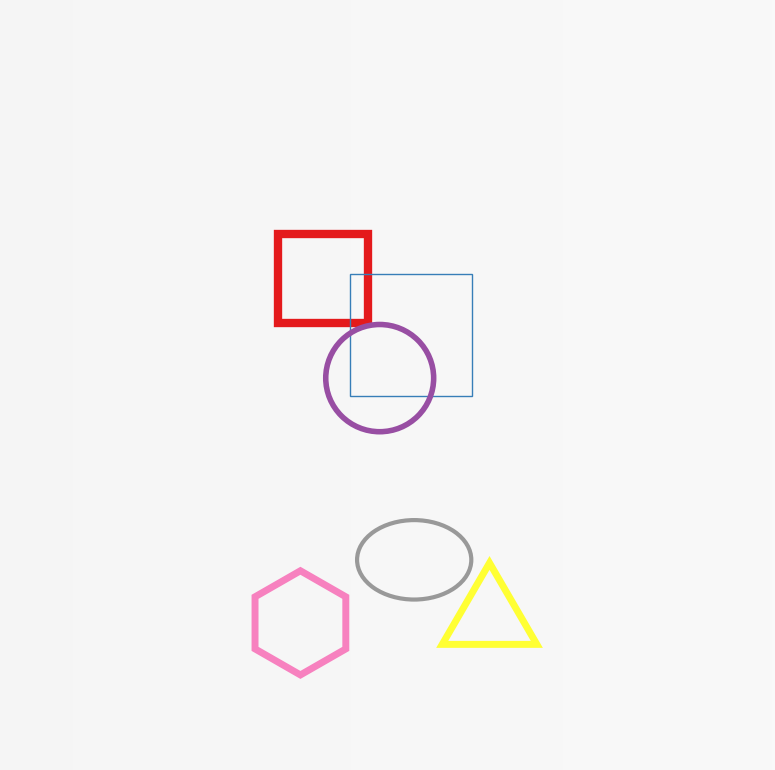[{"shape": "square", "thickness": 3, "radius": 0.29, "center": [0.417, 0.638]}, {"shape": "square", "thickness": 0.5, "radius": 0.4, "center": [0.531, 0.565]}, {"shape": "circle", "thickness": 2, "radius": 0.35, "center": [0.49, 0.509]}, {"shape": "triangle", "thickness": 2.5, "radius": 0.35, "center": [0.632, 0.198]}, {"shape": "hexagon", "thickness": 2.5, "radius": 0.34, "center": [0.388, 0.191]}, {"shape": "oval", "thickness": 1.5, "radius": 0.37, "center": [0.534, 0.273]}]